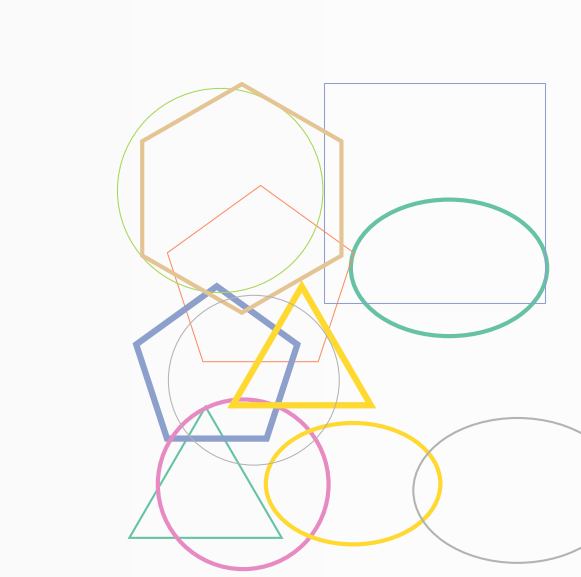[{"shape": "triangle", "thickness": 1, "radius": 0.76, "center": [0.354, 0.143]}, {"shape": "oval", "thickness": 2, "radius": 0.84, "center": [0.772, 0.535]}, {"shape": "pentagon", "thickness": 0.5, "radius": 0.84, "center": [0.448, 0.509]}, {"shape": "square", "thickness": 0.5, "radius": 0.95, "center": [0.747, 0.665]}, {"shape": "pentagon", "thickness": 3, "radius": 0.73, "center": [0.373, 0.358]}, {"shape": "circle", "thickness": 2, "radius": 0.73, "center": [0.418, 0.161]}, {"shape": "circle", "thickness": 0.5, "radius": 0.88, "center": [0.379, 0.669]}, {"shape": "oval", "thickness": 2, "radius": 0.75, "center": [0.607, 0.162]}, {"shape": "triangle", "thickness": 3, "radius": 0.69, "center": [0.519, 0.366]}, {"shape": "hexagon", "thickness": 2, "radius": 0.99, "center": [0.416, 0.656]}, {"shape": "circle", "thickness": 0.5, "radius": 0.74, "center": [0.437, 0.341]}, {"shape": "oval", "thickness": 1, "radius": 0.9, "center": [0.89, 0.15]}]